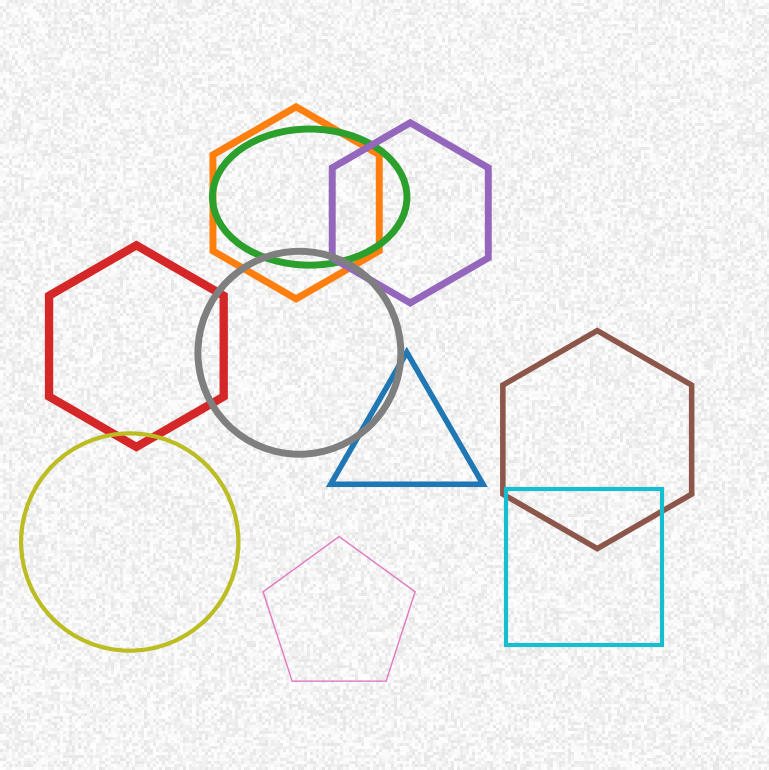[{"shape": "triangle", "thickness": 2, "radius": 0.57, "center": [0.528, 0.428]}, {"shape": "hexagon", "thickness": 2.5, "radius": 0.62, "center": [0.385, 0.737]}, {"shape": "oval", "thickness": 2.5, "radius": 0.63, "center": [0.402, 0.744]}, {"shape": "hexagon", "thickness": 3, "radius": 0.65, "center": [0.177, 0.55]}, {"shape": "hexagon", "thickness": 2.5, "radius": 0.59, "center": [0.533, 0.724]}, {"shape": "hexagon", "thickness": 2, "radius": 0.71, "center": [0.776, 0.429]}, {"shape": "pentagon", "thickness": 0.5, "radius": 0.52, "center": [0.44, 0.199]}, {"shape": "circle", "thickness": 2.5, "radius": 0.66, "center": [0.389, 0.542]}, {"shape": "circle", "thickness": 1.5, "radius": 0.71, "center": [0.169, 0.296]}, {"shape": "square", "thickness": 1.5, "radius": 0.51, "center": [0.759, 0.263]}]